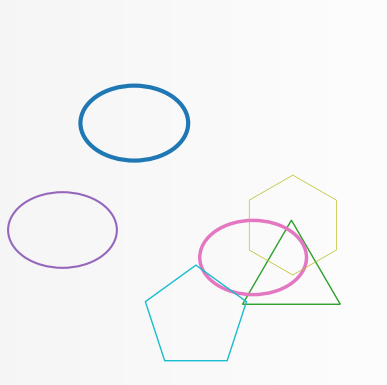[{"shape": "oval", "thickness": 3, "radius": 0.7, "center": [0.347, 0.68]}, {"shape": "triangle", "thickness": 1, "radius": 0.73, "center": [0.752, 0.282]}, {"shape": "oval", "thickness": 1.5, "radius": 0.7, "center": [0.161, 0.403]}, {"shape": "oval", "thickness": 2.5, "radius": 0.69, "center": [0.653, 0.331]}, {"shape": "hexagon", "thickness": 0.5, "radius": 0.65, "center": [0.756, 0.415]}, {"shape": "pentagon", "thickness": 1, "radius": 0.69, "center": [0.506, 0.174]}]